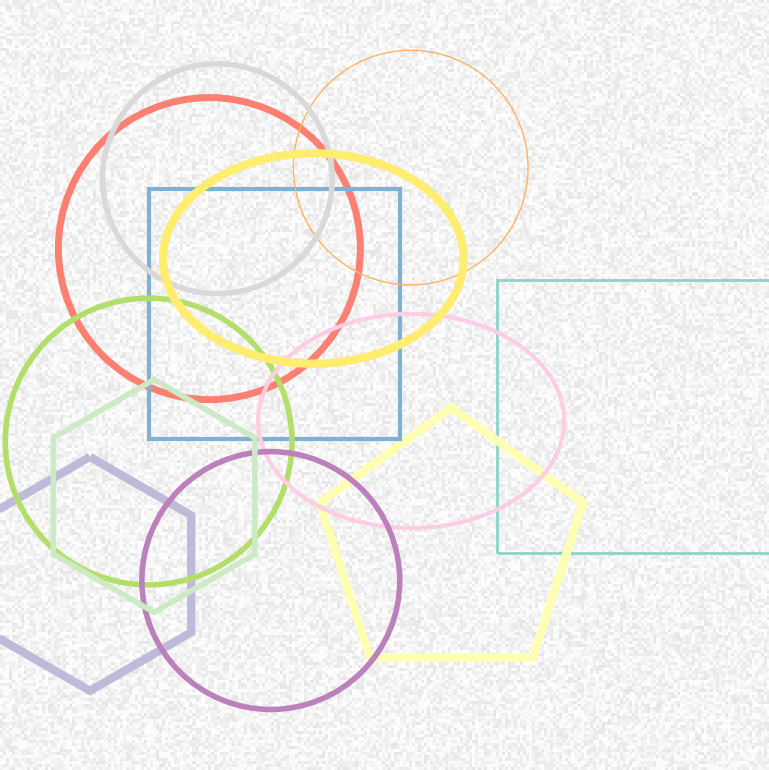[{"shape": "square", "thickness": 1, "radius": 0.89, "center": [0.823, 0.459]}, {"shape": "pentagon", "thickness": 3, "radius": 0.9, "center": [0.586, 0.291]}, {"shape": "hexagon", "thickness": 3, "radius": 0.76, "center": [0.117, 0.255]}, {"shape": "circle", "thickness": 2.5, "radius": 0.98, "center": [0.272, 0.677]}, {"shape": "square", "thickness": 1.5, "radius": 0.81, "center": [0.357, 0.593]}, {"shape": "circle", "thickness": 0.5, "radius": 0.76, "center": [0.533, 0.782]}, {"shape": "circle", "thickness": 2, "radius": 0.93, "center": [0.193, 0.427]}, {"shape": "oval", "thickness": 1.5, "radius": 0.99, "center": [0.534, 0.453]}, {"shape": "circle", "thickness": 2, "radius": 0.75, "center": [0.282, 0.768]}, {"shape": "circle", "thickness": 2, "radius": 0.84, "center": [0.352, 0.246]}, {"shape": "hexagon", "thickness": 2, "radius": 0.76, "center": [0.2, 0.356]}, {"shape": "oval", "thickness": 3, "radius": 0.98, "center": [0.407, 0.664]}]